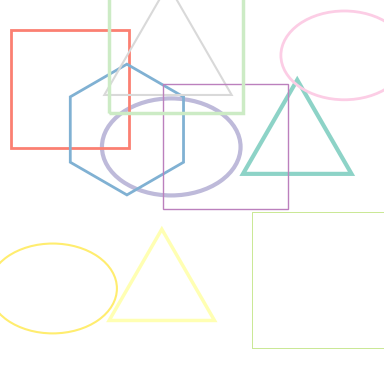[{"shape": "triangle", "thickness": 3, "radius": 0.81, "center": [0.772, 0.63]}, {"shape": "triangle", "thickness": 2.5, "radius": 0.79, "center": [0.42, 0.247]}, {"shape": "oval", "thickness": 3, "radius": 0.9, "center": [0.445, 0.618]}, {"shape": "square", "thickness": 2, "radius": 0.77, "center": [0.182, 0.768]}, {"shape": "hexagon", "thickness": 2, "radius": 0.85, "center": [0.33, 0.664]}, {"shape": "square", "thickness": 0.5, "radius": 0.89, "center": [0.831, 0.273]}, {"shape": "oval", "thickness": 2, "radius": 0.82, "center": [0.894, 0.856]}, {"shape": "triangle", "thickness": 1.5, "radius": 0.95, "center": [0.436, 0.849]}, {"shape": "square", "thickness": 1, "radius": 0.81, "center": [0.586, 0.619]}, {"shape": "square", "thickness": 2.5, "radius": 0.87, "center": [0.457, 0.88]}, {"shape": "oval", "thickness": 1.5, "radius": 0.83, "center": [0.137, 0.251]}]